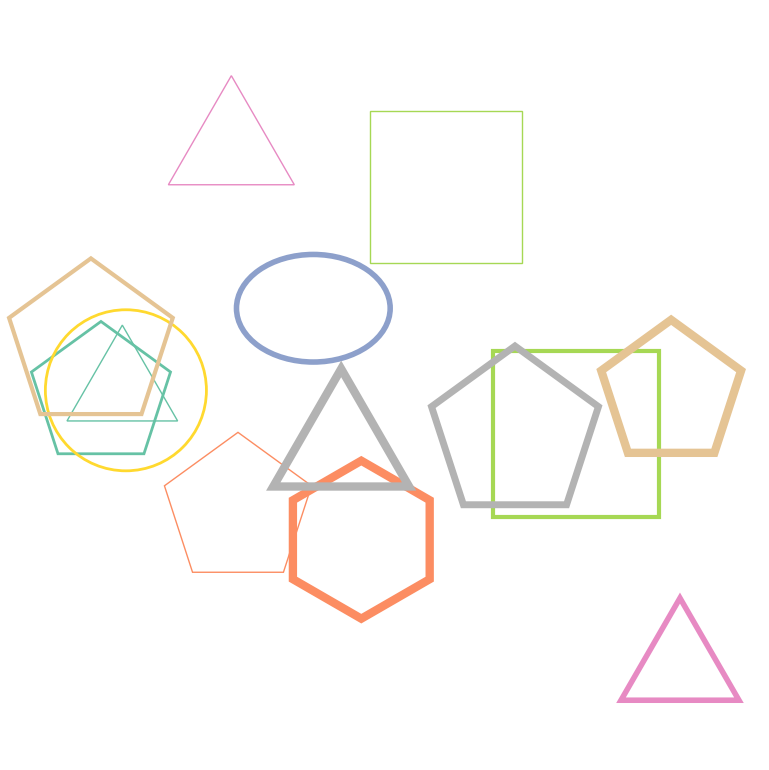[{"shape": "triangle", "thickness": 0.5, "radius": 0.41, "center": [0.159, 0.495]}, {"shape": "pentagon", "thickness": 1, "radius": 0.47, "center": [0.131, 0.488]}, {"shape": "pentagon", "thickness": 0.5, "radius": 0.5, "center": [0.309, 0.338]}, {"shape": "hexagon", "thickness": 3, "radius": 0.51, "center": [0.469, 0.299]}, {"shape": "oval", "thickness": 2, "radius": 0.5, "center": [0.407, 0.6]}, {"shape": "triangle", "thickness": 2, "radius": 0.44, "center": [0.883, 0.135]}, {"shape": "triangle", "thickness": 0.5, "radius": 0.47, "center": [0.3, 0.807]}, {"shape": "square", "thickness": 0.5, "radius": 0.49, "center": [0.579, 0.758]}, {"shape": "square", "thickness": 1.5, "radius": 0.54, "center": [0.748, 0.437]}, {"shape": "circle", "thickness": 1, "radius": 0.52, "center": [0.163, 0.493]}, {"shape": "pentagon", "thickness": 1.5, "radius": 0.56, "center": [0.118, 0.553]}, {"shape": "pentagon", "thickness": 3, "radius": 0.48, "center": [0.872, 0.489]}, {"shape": "pentagon", "thickness": 2.5, "radius": 0.57, "center": [0.669, 0.437]}, {"shape": "triangle", "thickness": 3, "radius": 0.51, "center": [0.443, 0.419]}]